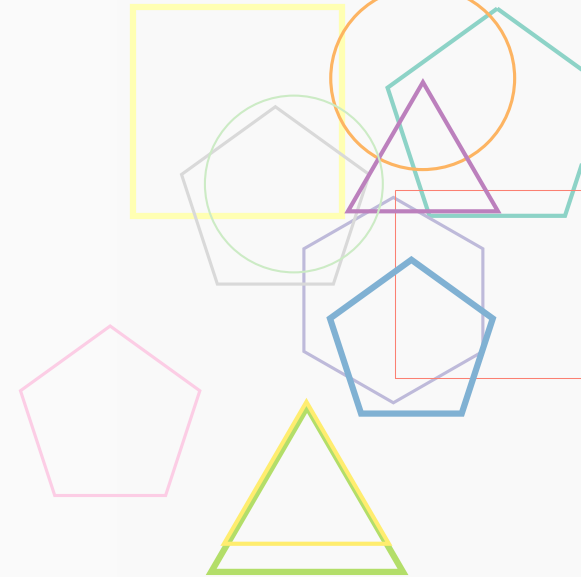[{"shape": "pentagon", "thickness": 2, "radius": 0.99, "center": [0.855, 0.786]}, {"shape": "square", "thickness": 3, "radius": 0.9, "center": [0.409, 0.806]}, {"shape": "hexagon", "thickness": 1.5, "radius": 0.89, "center": [0.677, 0.479]}, {"shape": "square", "thickness": 0.5, "radius": 0.81, "center": [0.842, 0.508]}, {"shape": "pentagon", "thickness": 3, "radius": 0.74, "center": [0.708, 0.402]}, {"shape": "circle", "thickness": 1.5, "radius": 0.79, "center": [0.727, 0.864]}, {"shape": "triangle", "thickness": 3, "radius": 0.95, "center": [0.528, 0.104]}, {"shape": "pentagon", "thickness": 1.5, "radius": 0.81, "center": [0.19, 0.272]}, {"shape": "pentagon", "thickness": 1.5, "radius": 0.85, "center": [0.474, 0.645]}, {"shape": "triangle", "thickness": 2, "radius": 0.75, "center": [0.728, 0.708]}, {"shape": "circle", "thickness": 1, "radius": 0.77, "center": [0.506, 0.681]}, {"shape": "triangle", "thickness": 2, "radius": 0.82, "center": [0.527, 0.139]}]